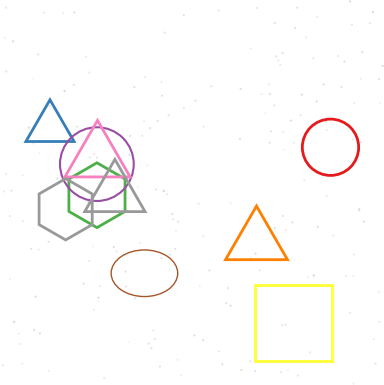[{"shape": "circle", "thickness": 2, "radius": 0.37, "center": [0.858, 0.618]}, {"shape": "triangle", "thickness": 2, "radius": 0.36, "center": [0.13, 0.669]}, {"shape": "hexagon", "thickness": 2, "radius": 0.42, "center": [0.252, 0.493]}, {"shape": "circle", "thickness": 1.5, "radius": 0.48, "center": [0.252, 0.574]}, {"shape": "triangle", "thickness": 2, "radius": 0.46, "center": [0.666, 0.372]}, {"shape": "square", "thickness": 2, "radius": 0.5, "center": [0.762, 0.162]}, {"shape": "oval", "thickness": 1, "radius": 0.43, "center": [0.375, 0.29]}, {"shape": "triangle", "thickness": 2, "radius": 0.49, "center": [0.253, 0.589]}, {"shape": "triangle", "thickness": 2, "radius": 0.45, "center": [0.298, 0.496]}, {"shape": "hexagon", "thickness": 2, "radius": 0.4, "center": [0.171, 0.456]}]